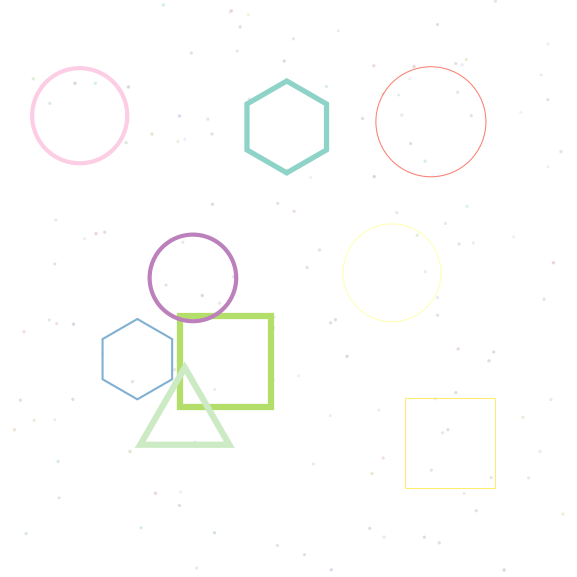[{"shape": "hexagon", "thickness": 2.5, "radius": 0.4, "center": [0.497, 0.779]}, {"shape": "circle", "thickness": 0.5, "radius": 0.42, "center": [0.679, 0.527]}, {"shape": "circle", "thickness": 0.5, "radius": 0.48, "center": [0.746, 0.788]}, {"shape": "hexagon", "thickness": 1, "radius": 0.35, "center": [0.238, 0.377]}, {"shape": "square", "thickness": 3, "radius": 0.39, "center": [0.391, 0.373]}, {"shape": "circle", "thickness": 2, "radius": 0.41, "center": [0.138, 0.799]}, {"shape": "circle", "thickness": 2, "radius": 0.37, "center": [0.334, 0.518]}, {"shape": "triangle", "thickness": 3, "radius": 0.45, "center": [0.32, 0.274]}, {"shape": "square", "thickness": 0.5, "radius": 0.39, "center": [0.779, 0.232]}]